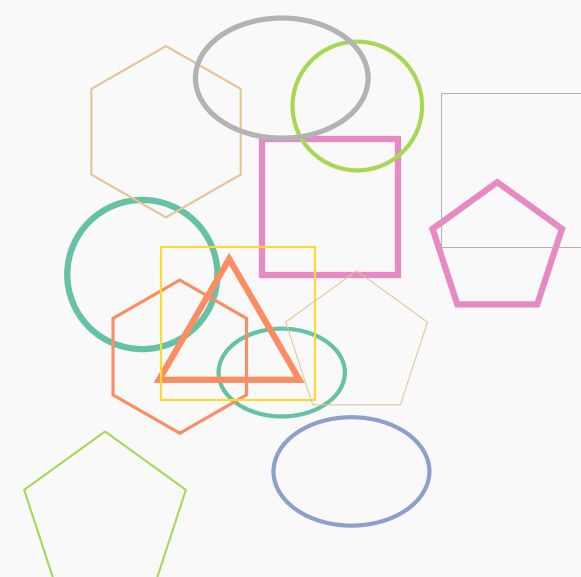[{"shape": "oval", "thickness": 2, "radius": 0.54, "center": [0.485, 0.354]}, {"shape": "circle", "thickness": 3, "radius": 0.65, "center": [0.245, 0.524]}, {"shape": "triangle", "thickness": 3, "radius": 0.7, "center": [0.394, 0.411]}, {"shape": "hexagon", "thickness": 1.5, "radius": 0.66, "center": [0.309, 0.382]}, {"shape": "oval", "thickness": 2, "radius": 0.67, "center": [0.605, 0.183]}, {"shape": "pentagon", "thickness": 3, "radius": 0.58, "center": [0.856, 0.567]}, {"shape": "square", "thickness": 3, "radius": 0.59, "center": [0.568, 0.641]}, {"shape": "circle", "thickness": 2, "radius": 0.56, "center": [0.615, 0.816]}, {"shape": "pentagon", "thickness": 1, "radius": 0.73, "center": [0.181, 0.106]}, {"shape": "square", "thickness": 1, "radius": 0.66, "center": [0.41, 0.439]}, {"shape": "pentagon", "thickness": 0.5, "radius": 0.64, "center": [0.613, 0.402]}, {"shape": "hexagon", "thickness": 1, "radius": 0.74, "center": [0.286, 0.771]}, {"shape": "oval", "thickness": 2.5, "radius": 0.74, "center": [0.485, 0.864]}, {"shape": "square", "thickness": 0.5, "radius": 0.67, "center": [0.891, 0.705]}]